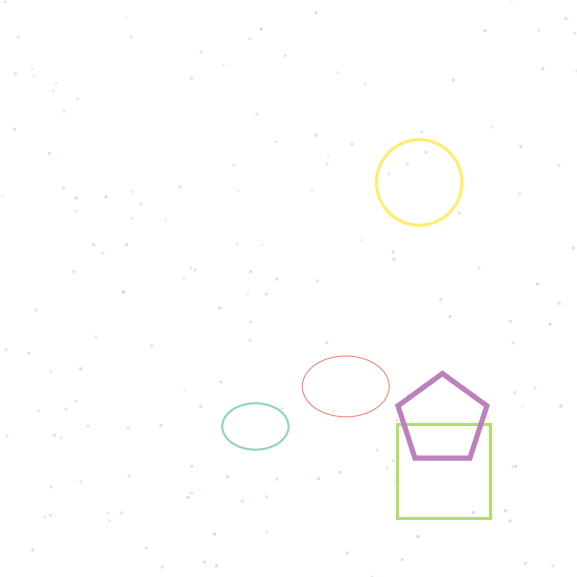[{"shape": "oval", "thickness": 1, "radius": 0.29, "center": [0.442, 0.261]}, {"shape": "oval", "thickness": 0.5, "radius": 0.38, "center": [0.599, 0.33]}, {"shape": "square", "thickness": 1.5, "radius": 0.4, "center": [0.769, 0.184]}, {"shape": "pentagon", "thickness": 2.5, "radius": 0.4, "center": [0.766, 0.271]}, {"shape": "circle", "thickness": 1.5, "radius": 0.37, "center": [0.726, 0.683]}]